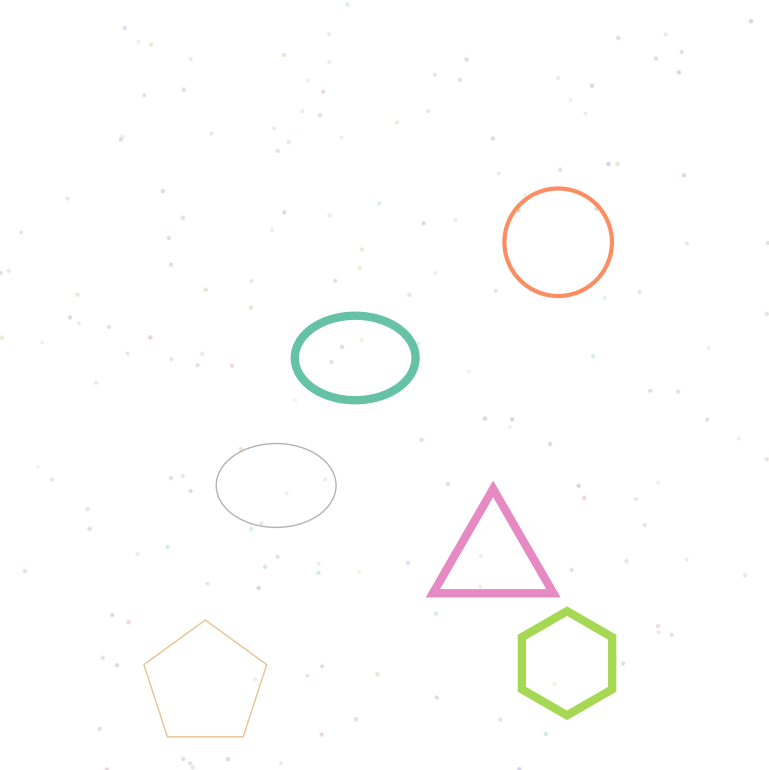[{"shape": "oval", "thickness": 3, "radius": 0.39, "center": [0.461, 0.535]}, {"shape": "circle", "thickness": 1.5, "radius": 0.35, "center": [0.725, 0.685]}, {"shape": "triangle", "thickness": 3, "radius": 0.45, "center": [0.64, 0.275]}, {"shape": "hexagon", "thickness": 3, "radius": 0.34, "center": [0.736, 0.139]}, {"shape": "pentagon", "thickness": 0.5, "radius": 0.42, "center": [0.267, 0.111]}, {"shape": "oval", "thickness": 0.5, "radius": 0.39, "center": [0.359, 0.37]}]